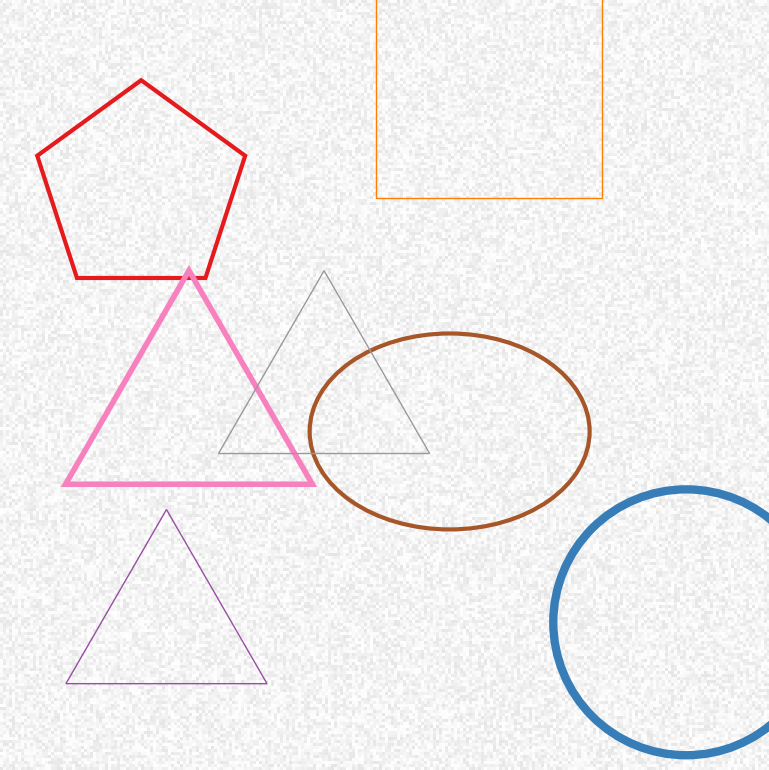[{"shape": "pentagon", "thickness": 1.5, "radius": 0.71, "center": [0.183, 0.754]}, {"shape": "circle", "thickness": 3, "radius": 0.86, "center": [0.891, 0.192]}, {"shape": "triangle", "thickness": 0.5, "radius": 0.75, "center": [0.216, 0.187]}, {"shape": "square", "thickness": 0.5, "radius": 0.73, "center": [0.635, 0.89]}, {"shape": "oval", "thickness": 1.5, "radius": 0.91, "center": [0.584, 0.44]}, {"shape": "triangle", "thickness": 2, "radius": 0.93, "center": [0.245, 0.464]}, {"shape": "triangle", "thickness": 0.5, "radius": 0.79, "center": [0.421, 0.49]}]